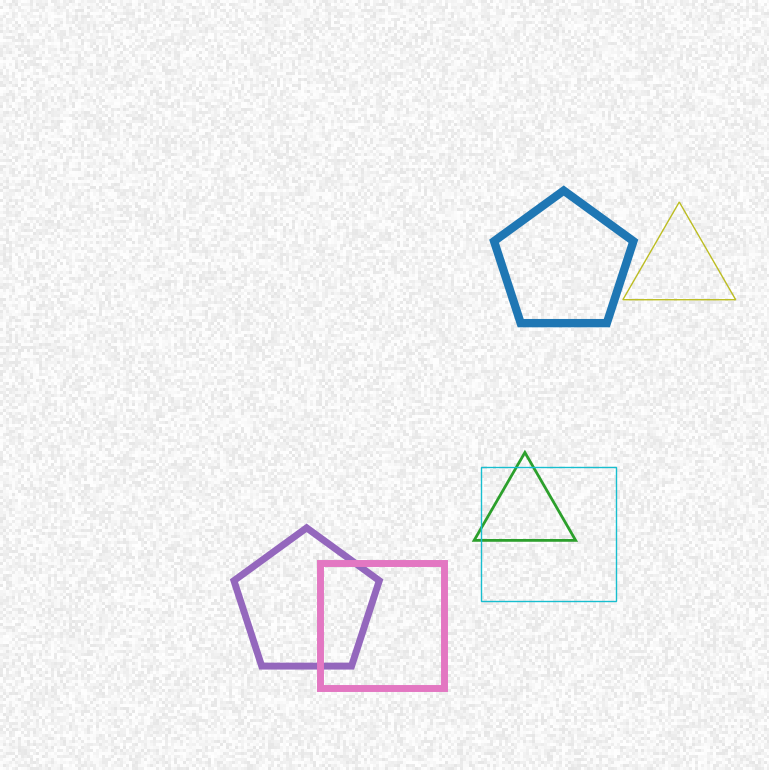[{"shape": "pentagon", "thickness": 3, "radius": 0.48, "center": [0.732, 0.657]}, {"shape": "triangle", "thickness": 1, "radius": 0.38, "center": [0.682, 0.336]}, {"shape": "pentagon", "thickness": 2.5, "radius": 0.5, "center": [0.398, 0.215]}, {"shape": "square", "thickness": 2.5, "radius": 0.4, "center": [0.496, 0.188]}, {"shape": "triangle", "thickness": 0.5, "radius": 0.42, "center": [0.882, 0.653]}, {"shape": "square", "thickness": 0.5, "radius": 0.44, "center": [0.712, 0.306]}]